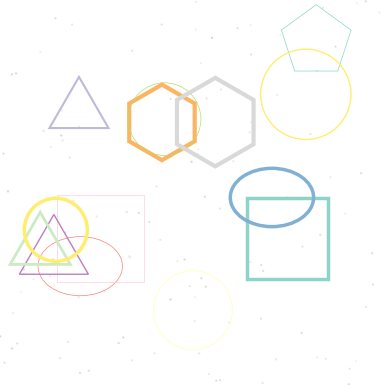[{"shape": "pentagon", "thickness": 0.5, "radius": 0.48, "center": [0.821, 0.893]}, {"shape": "square", "thickness": 2.5, "radius": 0.53, "center": [0.746, 0.381]}, {"shape": "circle", "thickness": 0.5, "radius": 0.51, "center": [0.501, 0.194]}, {"shape": "triangle", "thickness": 1.5, "radius": 0.44, "center": [0.205, 0.712]}, {"shape": "oval", "thickness": 0.5, "radius": 0.55, "center": [0.208, 0.309]}, {"shape": "oval", "thickness": 2.5, "radius": 0.54, "center": [0.706, 0.487]}, {"shape": "hexagon", "thickness": 3, "radius": 0.49, "center": [0.421, 0.682]}, {"shape": "circle", "thickness": 0.5, "radius": 0.47, "center": [0.427, 0.691]}, {"shape": "square", "thickness": 0.5, "radius": 0.57, "center": [0.262, 0.381]}, {"shape": "hexagon", "thickness": 3, "radius": 0.57, "center": [0.559, 0.683]}, {"shape": "triangle", "thickness": 1, "radius": 0.52, "center": [0.14, 0.339]}, {"shape": "triangle", "thickness": 2, "radius": 0.45, "center": [0.105, 0.358]}, {"shape": "circle", "thickness": 2.5, "radius": 0.41, "center": [0.145, 0.403]}, {"shape": "circle", "thickness": 1, "radius": 0.59, "center": [0.794, 0.755]}]